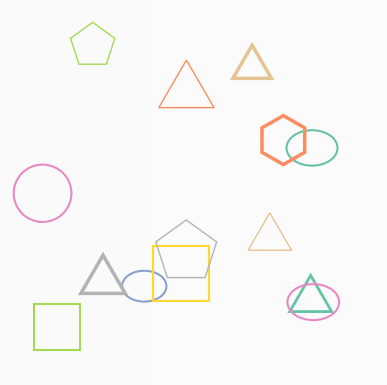[{"shape": "oval", "thickness": 1.5, "radius": 0.33, "center": [0.805, 0.616]}, {"shape": "triangle", "thickness": 2, "radius": 0.31, "center": [0.802, 0.222]}, {"shape": "triangle", "thickness": 1, "radius": 0.41, "center": [0.481, 0.762]}, {"shape": "hexagon", "thickness": 2.5, "radius": 0.32, "center": [0.731, 0.636]}, {"shape": "oval", "thickness": 1.5, "radius": 0.29, "center": [0.372, 0.257]}, {"shape": "circle", "thickness": 1.5, "radius": 0.37, "center": [0.11, 0.498]}, {"shape": "oval", "thickness": 1.5, "radius": 0.33, "center": [0.808, 0.215]}, {"shape": "pentagon", "thickness": 1, "radius": 0.3, "center": [0.239, 0.882]}, {"shape": "square", "thickness": 1.5, "radius": 0.3, "center": [0.147, 0.15]}, {"shape": "square", "thickness": 1.5, "radius": 0.36, "center": [0.468, 0.29]}, {"shape": "triangle", "thickness": 1, "radius": 0.32, "center": [0.696, 0.382]}, {"shape": "triangle", "thickness": 2.5, "radius": 0.29, "center": [0.651, 0.825]}, {"shape": "pentagon", "thickness": 1, "radius": 0.41, "center": [0.481, 0.346]}, {"shape": "triangle", "thickness": 2.5, "radius": 0.33, "center": [0.266, 0.271]}]